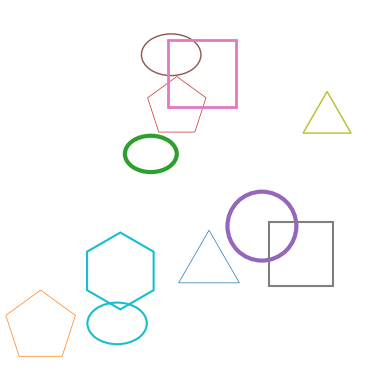[{"shape": "triangle", "thickness": 0.5, "radius": 0.46, "center": [0.543, 0.311]}, {"shape": "pentagon", "thickness": 0.5, "radius": 0.47, "center": [0.105, 0.151]}, {"shape": "oval", "thickness": 3, "radius": 0.34, "center": [0.392, 0.6]}, {"shape": "pentagon", "thickness": 0.5, "radius": 0.4, "center": [0.459, 0.721]}, {"shape": "circle", "thickness": 3, "radius": 0.45, "center": [0.68, 0.413]}, {"shape": "oval", "thickness": 1, "radius": 0.39, "center": [0.445, 0.858]}, {"shape": "square", "thickness": 2, "radius": 0.44, "center": [0.525, 0.808]}, {"shape": "square", "thickness": 1.5, "radius": 0.42, "center": [0.781, 0.341]}, {"shape": "triangle", "thickness": 1, "radius": 0.36, "center": [0.849, 0.69]}, {"shape": "hexagon", "thickness": 1.5, "radius": 0.5, "center": [0.313, 0.296]}, {"shape": "oval", "thickness": 1.5, "radius": 0.39, "center": [0.304, 0.16]}]